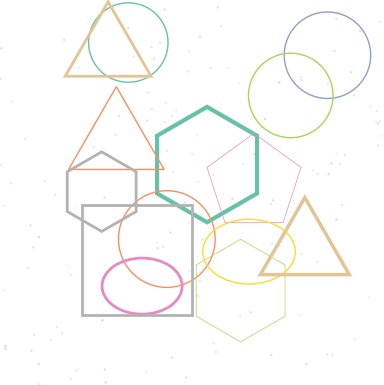[{"shape": "circle", "thickness": 1, "radius": 0.52, "center": [0.333, 0.889]}, {"shape": "hexagon", "thickness": 3, "radius": 0.75, "center": [0.538, 0.573]}, {"shape": "circle", "thickness": 1, "radius": 0.63, "center": [0.433, 0.379]}, {"shape": "triangle", "thickness": 1, "radius": 0.72, "center": [0.302, 0.631]}, {"shape": "circle", "thickness": 1, "radius": 0.56, "center": [0.851, 0.857]}, {"shape": "oval", "thickness": 2, "radius": 0.52, "center": [0.369, 0.257]}, {"shape": "pentagon", "thickness": 0.5, "radius": 0.64, "center": [0.66, 0.525]}, {"shape": "hexagon", "thickness": 0.5, "radius": 0.67, "center": [0.625, 0.245]}, {"shape": "circle", "thickness": 1, "radius": 0.55, "center": [0.755, 0.752]}, {"shape": "oval", "thickness": 1, "radius": 0.6, "center": [0.647, 0.346]}, {"shape": "triangle", "thickness": 2.5, "radius": 0.67, "center": [0.792, 0.353]}, {"shape": "triangle", "thickness": 2, "radius": 0.64, "center": [0.281, 0.866]}, {"shape": "hexagon", "thickness": 2, "radius": 0.52, "center": [0.264, 0.502]}, {"shape": "square", "thickness": 2, "radius": 0.71, "center": [0.356, 0.325]}]